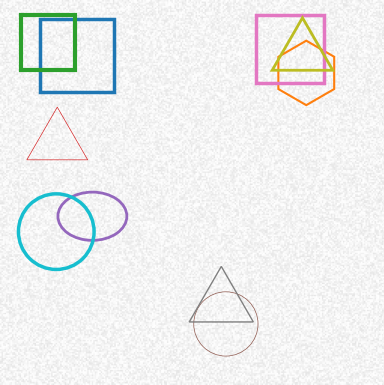[{"shape": "square", "thickness": 2.5, "radius": 0.48, "center": [0.199, 0.856]}, {"shape": "hexagon", "thickness": 1.5, "radius": 0.42, "center": [0.796, 0.811]}, {"shape": "square", "thickness": 3, "radius": 0.35, "center": [0.125, 0.89]}, {"shape": "triangle", "thickness": 0.5, "radius": 0.46, "center": [0.149, 0.631]}, {"shape": "oval", "thickness": 2, "radius": 0.45, "center": [0.24, 0.438]}, {"shape": "circle", "thickness": 0.5, "radius": 0.42, "center": [0.587, 0.159]}, {"shape": "square", "thickness": 2.5, "radius": 0.44, "center": [0.754, 0.873]}, {"shape": "triangle", "thickness": 1, "radius": 0.48, "center": [0.575, 0.212]}, {"shape": "triangle", "thickness": 2, "radius": 0.45, "center": [0.786, 0.863]}, {"shape": "circle", "thickness": 2.5, "radius": 0.49, "center": [0.146, 0.398]}]